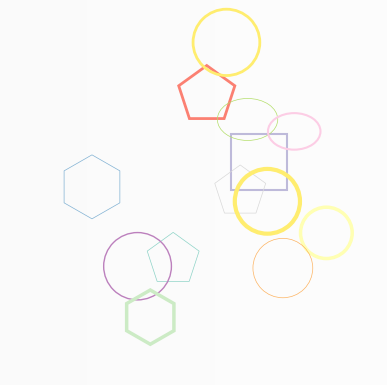[{"shape": "pentagon", "thickness": 0.5, "radius": 0.35, "center": [0.447, 0.326]}, {"shape": "circle", "thickness": 2.5, "radius": 0.33, "center": [0.842, 0.395]}, {"shape": "square", "thickness": 1.5, "radius": 0.36, "center": [0.668, 0.579]}, {"shape": "pentagon", "thickness": 2, "radius": 0.38, "center": [0.534, 0.754]}, {"shape": "hexagon", "thickness": 0.5, "radius": 0.42, "center": [0.237, 0.515]}, {"shape": "circle", "thickness": 0.5, "radius": 0.39, "center": [0.73, 0.304]}, {"shape": "oval", "thickness": 0.5, "radius": 0.39, "center": [0.639, 0.69]}, {"shape": "oval", "thickness": 1.5, "radius": 0.34, "center": [0.759, 0.659]}, {"shape": "pentagon", "thickness": 0.5, "radius": 0.35, "center": [0.62, 0.502]}, {"shape": "circle", "thickness": 1, "radius": 0.44, "center": [0.355, 0.309]}, {"shape": "hexagon", "thickness": 2.5, "radius": 0.35, "center": [0.388, 0.176]}, {"shape": "circle", "thickness": 3, "radius": 0.42, "center": [0.69, 0.477]}, {"shape": "circle", "thickness": 2, "radius": 0.43, "center": [0.584, 0.89]}]